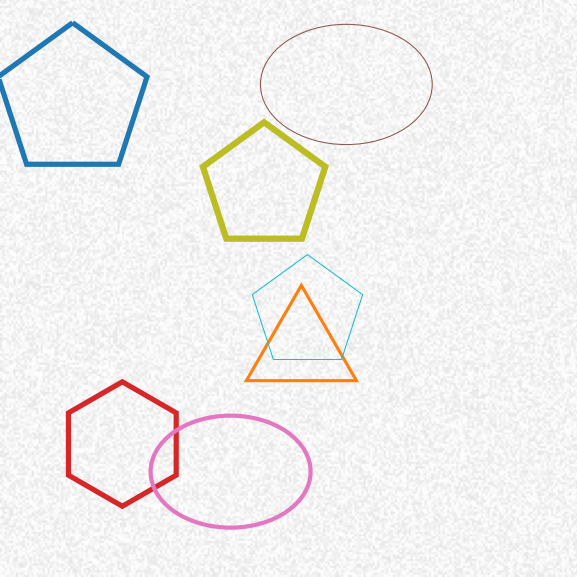[{"shape": "pentagon", "thickness": 2.5, "radius": 0.68, "center": [0.126, 0.824]}, {"shape": "triangle", "thickness": 1.5, "radius": 0.55, "center": [0.522, 0.395]}, {"shape": "hexagon", "thickness": 2.5, "radius": 0.54, "center": [0.212, 0.23]}, {"shape": "oval", "thickness": 0.5, "radius": 0.74, "center": [0.6, 0.853]}, {"shape": "oval", "thickness": 2, "radius": 0.69, "center": [0.399, 0.182]}, {"shape": "pentagon", "thickness": 3, "radius": 0.56, "center": [0.457, 0.676]}, {"shape": "pentagon", "thickness": 0.5, "radius": 0.5, "center": [0.532, 0.458]}]